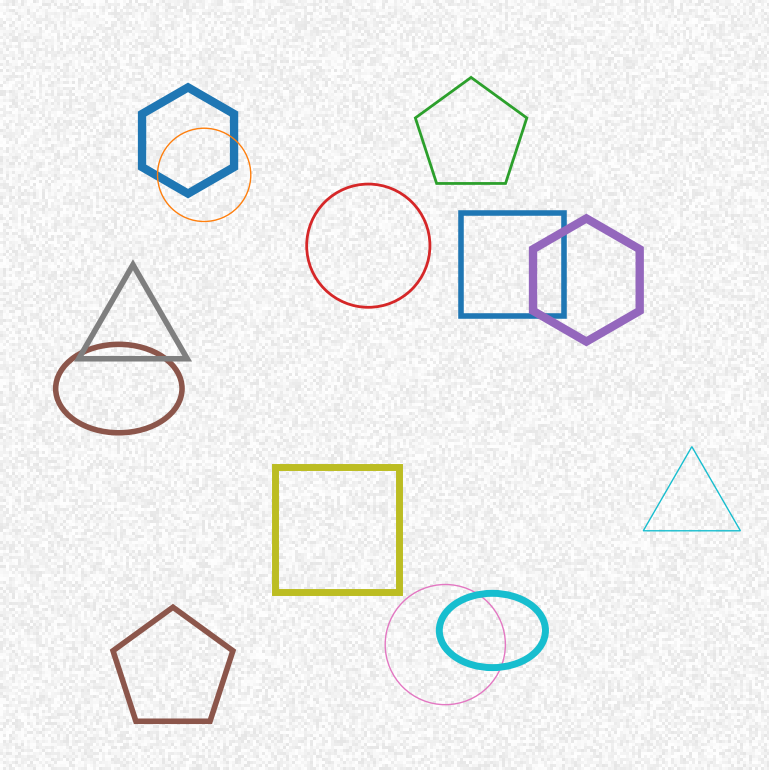[{"shape": "hexagon", "thickness": 3, "radius": 0.34, "center": [0.244, 0.818]}, {"shape": "square", "thickness": 2, "radius": 0.33, "center": [0.665, 0.656]}, {"shape": "circle", "thickness": 0.5, "radius": 0.3, "center": [0.265, 0.773]}, {"shape": "pentagon", "thickness": 1, "radius": 0.38, "center": [0.612, 0.823]}, {"shape": "circle", "thickness": 1, "radius": 0.4, "center": [0.478, 0.681]}, {"shape": "hexagon", "thickness": 3, "radius": 0.4, "center": [0.762, 0.636]}, {"shape": "pentagon", "thickness": 2, "radius": 0.41, "center": [0.225, 0.13]}, {"shape": "oval", "thickness": 2, "radius": 0.41, "center": [0.154, 0.495]}, {"shape": "circle", "thickness": 0.5, "radius": 0.39, "center": [0.578, 0.163]}, {"shape": "triangle", "thickness": 2, "radius": 0.41, "center": [0.173, 0.575]}, {"shape": "square", "thickness": 2.5, "radius": 0.4, "center": [0.438, 0.312]}, {"shape": "oval", "thickness": 2.5, "radius": 0.34, "center": [0.639, 0.181]}, {"shape": "triangle", "thickness": 0.5, "radius": 0.36, "center": [0.899, 0.347]}]